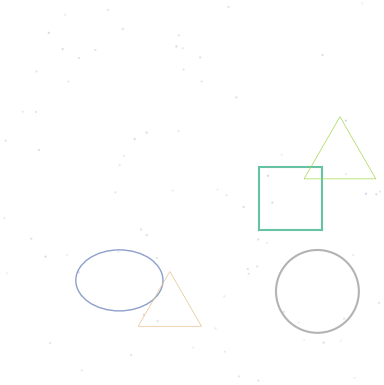[{"shape": "square", "thickness": 1.5, "radius": 0.41, "center": [0.754, 0.485]}, {"shape": "oval", "thickness": 1, "radius": 0.57, "center": [0.31, 0.272]}, {"shape": "triangle", "thickness": 0.5, "radius": 0.54, "center": [0.883, 0.589]}, {"shape": "triangle", "thickness": 0.5, "radius": 0.47, "center": [0.441, 0.2]}, {"shape": "circle", "thickness": 1.5, "radius": 0.54, "center": [0.824, 0.243]}]